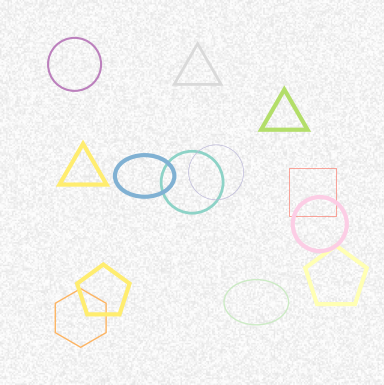[{"shape": "circle", "thickness": 2, "radius": 0.4, "center": [0.499, 0.527]}, {"shape": "pentagon", "thickness": 3, "radius": 0.42, "center": [0.873, 0.278]}, {"shape": "circle", "thickness": 0.5, "radius": 0.36, "center": [0.561, 0.552]}, {"shape": "square", "thickness": 0.5, "radius": 0.31, "center": [0.812, 0.501]}, {"shape": "oval", "thickness": 3, "radius": 0.39, "center": [0.376, 0.543]}, {"shape": "hexagon", "thickness": 1, "radius": 0.38, "center": [0.21, 0.174]}, {"shape": "triangle", "thickness": 3, "radius": 0.35, "center": [0.739, 0.698]}, {"shape": "circle", "thickness": 3, "radius": 0.35, "center": [0.831, 0.418]}, {"shape": "triangle", "thickness": 2, "radius": 0.35, "center": [0.513, 0.816]}, {"shape": "circle", "thickness": 1.5, "radius": 0.34, "center": [0.194, 0.833]}, {"shape": "oval", "thickness": 1, "radius": 0.42, "center": [0.666, 0.215]}, {"shape": "triangle", "thickness": 3, "radius": 0.35, "center": [0.216, 0.556]}, {"shape": "pentagon", "thickness": 3, "radius": 0.36, "center": [0.268, 0.241]}]